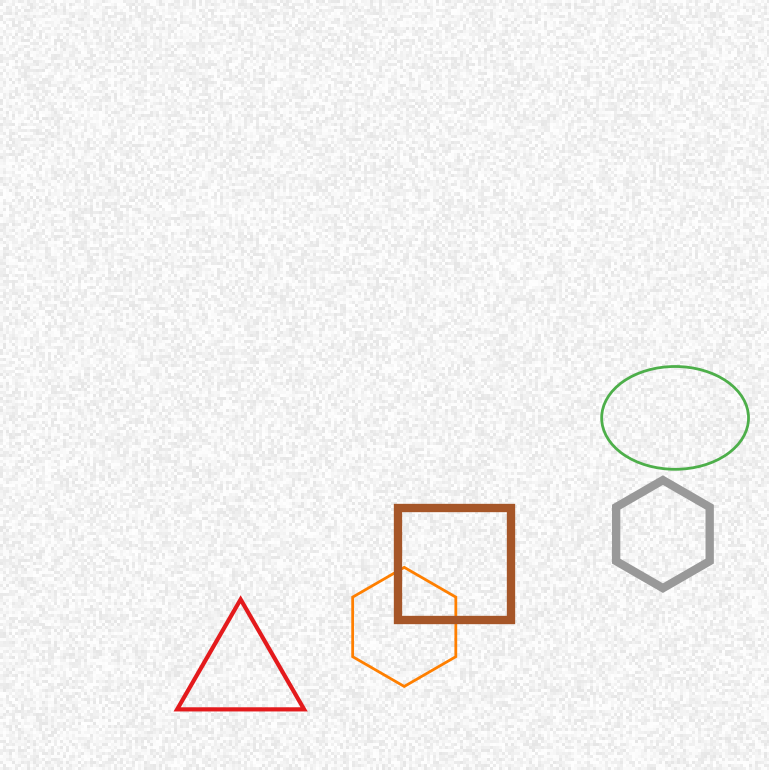[{"shape": "triangle", "thickness": 1.5, "radius": 0.48, "center": [0.313, 0.126]}, {"shape": "oval", "thickness": 1, "radius": 0.48, "center": [0.877, 0.457]}, {"shape": "hexagon", "thickness": 1, "radius": 0.39, "center": [0.525, 0.186]}, {"shape": "square", "thickness": 3, "radius": 0.36, "center": [0.59, 0.267]}, {"shape": "hexagon", "thickness": 3, "radius": 0.35, "center": [0.861, 0.306]}]